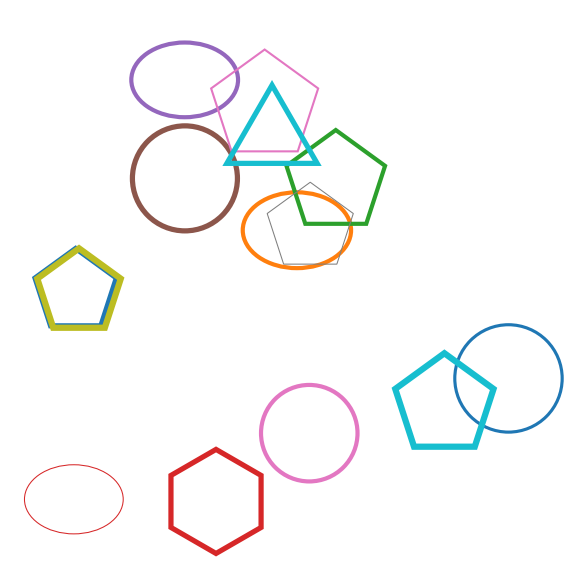[{"shape": "circle", "thickness": 1.5, "radius": 0.46, "center": [0.88, 0.344]}, {"shape": "pentagon", "thickness": 2.5, "radius": 0.37, "center": [0.131, 0.495]}, {"shape": "oval", "thickness": 2, "radius": 0.47, "center": [0.514, 0.6]}, {"shape": "pentagon", "thickness": 2, "radius": 0.45, "center": [0.581, 0.684]}, {"shape": "hexagon", "thickness": 2.5, "radius": 0.45, "center": [0.374, 0.131]}, {"shape": "oval", "thickness": 0.5, "radius": 0.43, "center": [0.128, 0.135]}, {"shape": "oval", "thickness": 2, "radius": 0.46, "center": [0.32, 0.861]}, {"shape": "circle", "thickness": 2.5, "radius": 0.45, "center": [0.32, 0.69]}, {"shape": "pentagon", "thickness": 1, "radius": 0.49, "center": [0.458, 0.816]}, {"shape": "circle", "thickness": 2, "radius": 0.42, "center": [0.536, 0.249]}, {"shape": "pentagon", "thickness": 0.5, "radius": 0.39, "center": [0.537, 0.605]}, {"shape": "pentagon", "thickness": 3, "radius": 0.38, "center": [0.137, 0.493]}, {"shape": "pentagon", "thickness": 3, "radius": 0.45, "center": [0.77, 0.298]}, {"shape": "triangle", "thickness": 2.5, "radius": 0.45, "center": [0.471, 0.761]}]